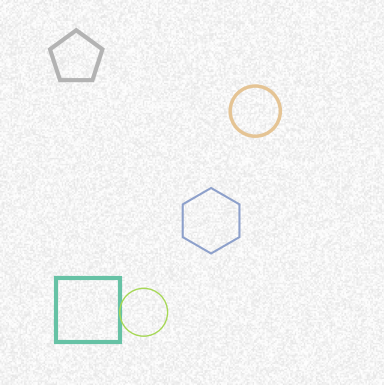[{"shape": "square", "thickness": 3, "radius": 0.42, "center": [0.229, 0.194]}, {"shape": "hexagon", "thickness": 1.5, "radius": 0.43, "center": [0.548, 0.427]}, {"shape": "circle", "thickness": 1, "radius": 0.31, "center": [0.373, 0.189]}, {"shape": "circle", "thickness": 2.5, "radius": 0.33, "center": [0.663, 0.711]}, {"shape": "pentagon", "thickness": 3, "radius": 0.36, "center": [0.198, 0.85]}]